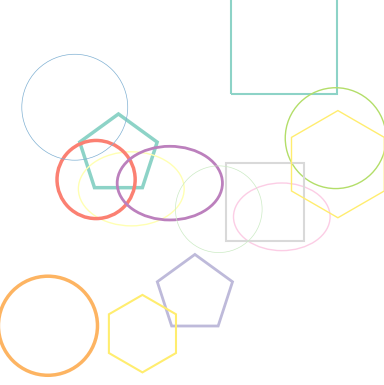[{"shape": "square", "thickness": 1.5, "radius": 0.68, "center": [0.738, 0.892]}, {"shape": "pentagon", "thickness": 2.5, "radius": 0.53, "center": [0.308, 0.598]}, {"shape": "oval", "thickness": 1, "radius": 0.69, "center": [0.341, 0.51]}, {"shape": "pentagon", "thickness": 2, "radius": 0.51, "center": [0.506, 0.236]}, {"shape": "circle", "thickness": 2.5, "radius": 0.51, "center": [0.25, 0.534]}, {"shape": "circle", "thickness": 0.5, "radius": 0.69, "center": [0.194, 0.721]}, {"shape": "circle", "thickness": 2.5, "radius": 0.64, "center": [0.125, 0.154]}, {"shape": "circle", "thickness": 1, "radius": 0.65, "center": [0.872, 0.641]}, {"shape": "oval", "thickness": 1, "radius": 0.63, "center": [0.732, 0.437]}, {"shape": "square", "thickness": 1.5, "radius": 0.51, "center": [0.689, 0.476]}, {"shape": "oval", "thickness": 2, "radius": 0.68, "center": [0.441, 0.524]}, {"shape": "circle", "thickness": 0.5, "radius": 0.56, "center": [0.568, 0.457]}, {"shape": "hexagon", "thickness": 1, "radius": 0.7, "center": [0.878, 0.574]}, {"shape": "hexagon", "thickness": 1.5, "radius": 0.5, "center": [0.37, 0.133]}]